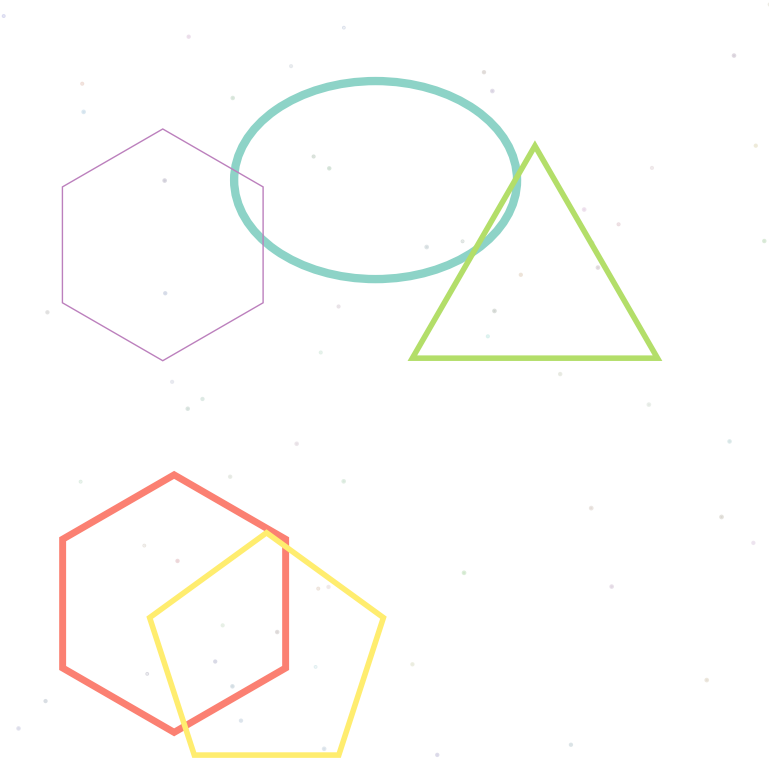[{"shape": "oval", "thickness": 3, "radius": 0.92, "center": [0.488, 0.766]}, {"shape": "hexagon", "thickness": 2.5, "radius": 0.84, "center": [0.226, 0.216]}, {"shape": "triangle", "thickness": 2, "radius": 0.92, "center": [0.695, 0.627]}, {"shape": "hexagon", "thickness": 0.5, "radius": 0.75, "center": [0.211, 0.682]}, {"shape": "pentagon", "thickness": 2, "radius": 0.8, "center": [0.346, 0.149]}]